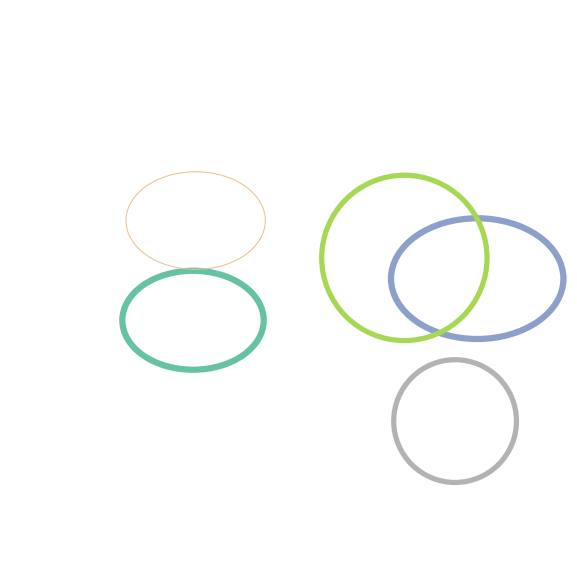[{"shape": "oval", "thickness": 3, "radius": 0.61, "center": [0.334, 0.445]}, {"shape": "oval", "thickness": 3, "radius": 0.75, "center": [0.826, 0.517]}, {"shape": "circle", "thickness": 2.5, "radius": 0.72, "center": [0.7, 0.553]}, {"shape": "oval", "thickness": 0.5, "radius": 0.6, "center": [0.339, 0.617]}, {"shape": "circle", "thickness": 2.5, "radius": 0.53, "center": [0.788, 0.27]}]